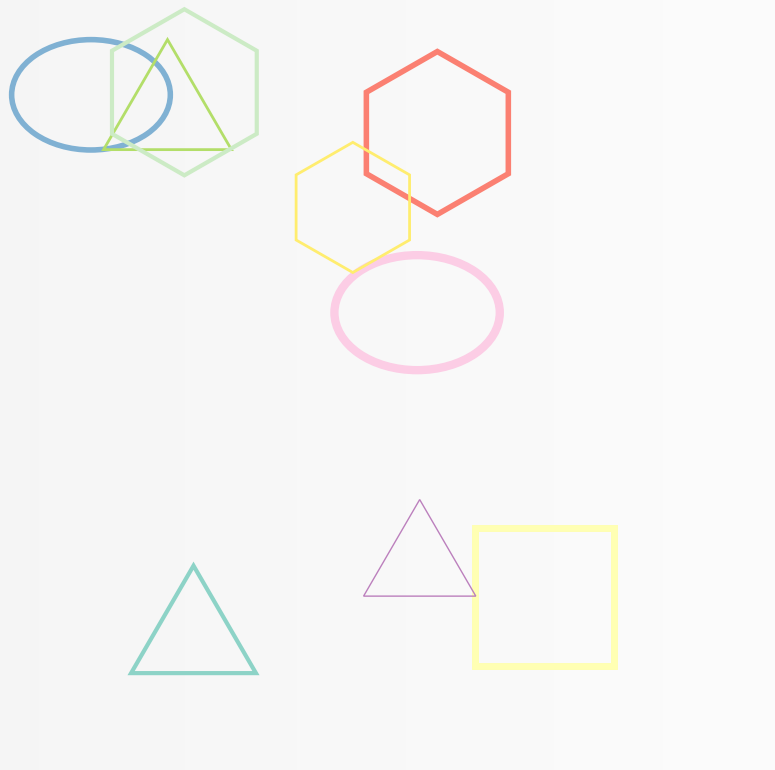[{"shape": "triangle", "thickness": 1.5, "radius": 0.46, "center": [0.25, 0.172]}, {"shape": "square", "thickness": 2.5, "radius": 0.45, "center": [0.703, 0.224]}, {"shape": "hexagon", "thickness": 2, "radius": 0.53, "center": [0.564, 0.827]}, {"shape": "oval", "thickness": 2, "radius": 0.51, "center": [0.117, 0.877]}, {"shape": "triangle", "thickness": 1, "radius": 0.48, "center": [0.216, 0.853]}, {"shape": "oval", "thickness": 3, "radius": 0.53, "center": [0.538, 0.594]}, {"shape": "triangle", "thickness": 0.5, "radius": 0.42, "center": [0.542, 0.268]}, {"shape": "hexagon", "thickness": 1.5, "radius": 0.54, "center": [0.238, 0.88]}, {"shape": "hexagon", "thickness": 1, "radius": 0.42, "center": [0.455, 0.731]}]